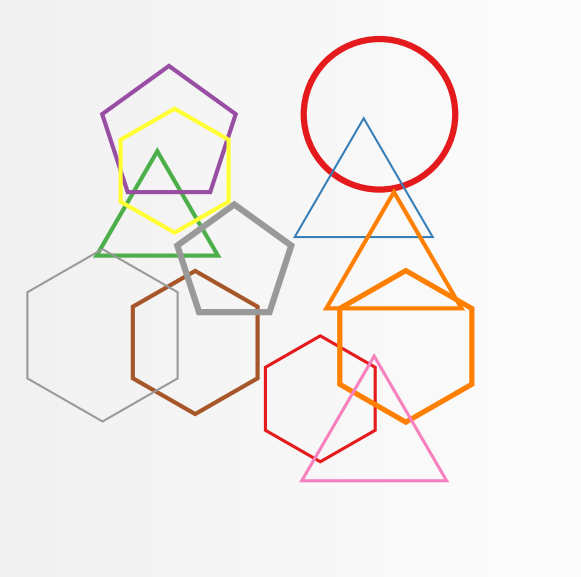[{"shape": "hexagon", "thickness": 1.5, "radius": 0.55, "center": [0.551, 0.309]}, {"shape": "circle", "thickness": 3, "radius": 0.65, "center": [0.653, 0.801]}, {"shape": "triangle", "thickness": 1, "radius": 0.69, "center": [0.626, 0.657]}, {"shape": "triangle", "thickness": 2, "radius": 0.6, "center": [0.271, 0.617]}, {"shape": "pentagon", "thickness": 2, "radius": 0.6, "center": [0.291, 0.764]}, {"shape": "triangle", "thickness": 2, "radius": 0.67, "center": [0.678, 0.532]}, {"shape": "hexagon", "thickness": 2.5, "radius": 0.66, "center": [0.698, 0.399]}, {"shape": "hexagon", "thickness": 2, "radius": 0.54, "center": [0.3, 0.704]}, {"shape": "hexagon", "thickness": 2, "radius": 0.62, "center": [0.336, 0.406]}, {"shape": "triangle", "thickness": 1.5, "radius": 0.72, "center": [0.644, 0.239]}, {"shape": "pentagon", "thickness": 3, "radius": 0.52, "center": [0.403, 0.542]}, {"shape": "hexagon", "thickness": 1, "radius": 0.75, "center": [0.176, 0.419]}]